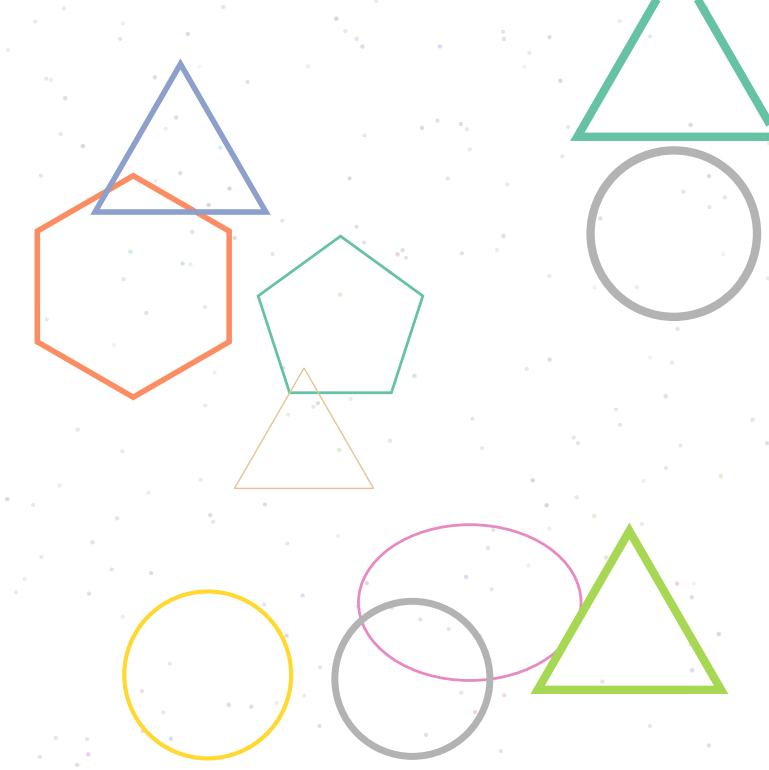[{"shape": "pentagon", "thickness": 1, "radius": 0.56, "center": [0.442, 0.581]}, {"shape": "triangle", "thickness": 3, "radius": 0.75, "center": [0.879, 0.897]}, {"shape": "hexagon", "thickness": 2, "radius": 0.72, "center": [0.173, 0.628]}, {"shape": "triangle", "thickness": 2, "radius": 0.64, "center": [0.234, 0.789]}, {"shape": "oval", "thickness": 1, "radius": 0.72, "center": [0.61, 0.217]}, {"shape": "triangle", "thickness": 3, "radius": 0.69, "center": [0.817, 0.173]}, {"shape": "circle", "thickness": 1.5, "radius": 0.54, "center": [0.27, 0.123]}, {"shape": "triangle", "thickness": 0.5, "radius": 0.52, "center": [0.395, 0.418]}, {"shape": "circle", "thickness": 2.5, "radius": 0.5, "center": [0.536, 0.118]}, {"shape": "circle", "thickness": 3, "radius": 0.54, "center": [0.875, 0.697]}]